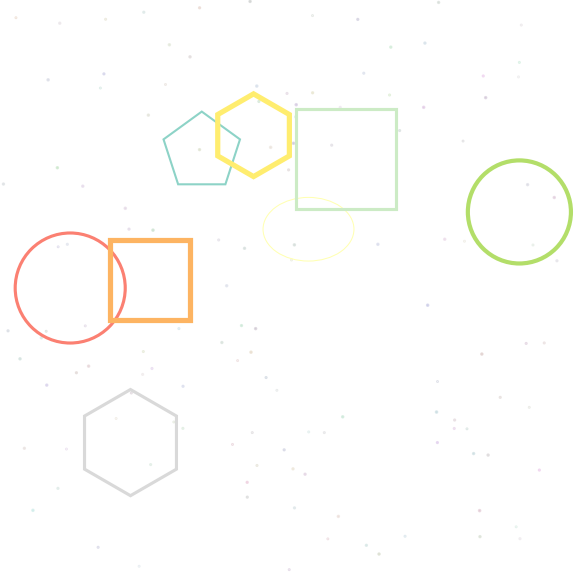[{"shape": "pentagon", "thickness": 1, "radius": 0.35, "center": [0.349, 0.736]}, {"shape": "oval", "thickness": 0.5, "radius": 0.39, "center": [0.534, 0.602]}, {"shape": "circle", "thickness": 1.5, "radius": 0.48, "center": [0.122, 0.5]}, {"shape": "square", "thickness": 2.5, "radius": 0.35, "center": [0.26, 0.514]}, {"shape": "circle", "thickness": 2, "radius": 0.45, "center": [0.899, 0.632]}, {"shape": "hexagon", "thickness": 1.5, "radius": 0.46, "center": [0.226, 0.233]}, {"shape": "square", "thickness": 1.5, "radius": 0.43, "center": [0.599, 0.724]}, {"shape": "hexagon", "thickness": 2.5, "radius": 0.36, "center": [0.439, 0.765]}]